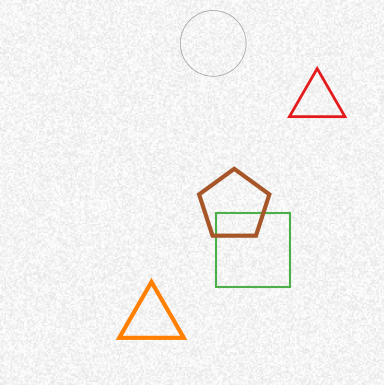[{"shape": "triangle", "thickness": 2, "radius": 0.42, "center": [0.824, 0.739]}, {"shape": "square", "thickness": 1.5, "radius": 0.48, "center": [0.657, 0.352]}, {"shape": "triangle", "thickness": 3, "radius": 0.48, "center": [0.393, 0.171]}, {"shape": "pentagon", "thickness": 3, "radius": 0.48, "center": [0.608, 0.465]}, {"shape": "circle", "thickness": 0.5, "radius": 0.43, "center": [0.554, 0.887]}]